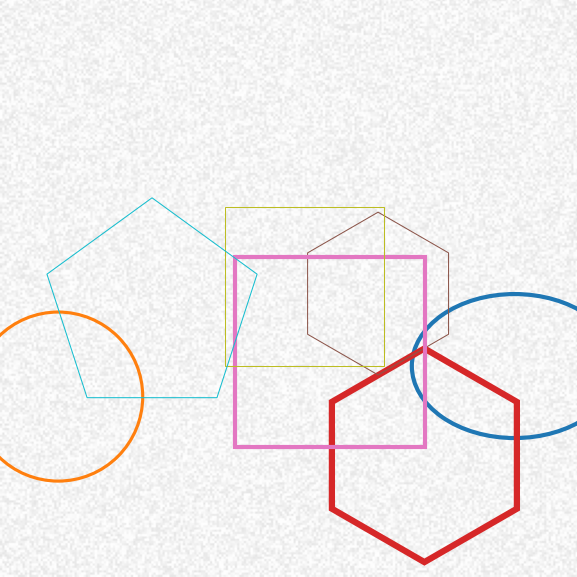[{"shape": "oval", "thickness": 2, "radius": 0.89, "center": [0.891, 0.365]}, {"shape": "circle", "thickness": 1.5, "radius": 0.73, "center": [0.101, 0.312]}, {"shape": "hexagon", "thickness": 3, "radius": 0.92, "center": [0.735, 0.211]}, {"shape": "hexagon", "thickness": 0.5, "radius": 0.7, "center": [0.655, 0.491]}, {"shape": "square", "thickness": 2, "radius": 0.82, "center": [0.572, 0.39]}, {"shape": "square", "thickness": 0.5, "radius": 0.69, "center": [0.527, 0.503]}, {"shape": "pentagon", "thickness": 0.5, "radius": 0.96, "center": [0.263, 0.465]}]